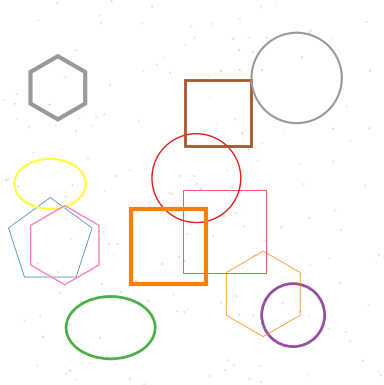[{"shape": "square", "thickness": 0.5, "radius": 0.54, "center": [0.584, 0.399]}, {"shape": "circle", "thickness": 1, "radius": 0.58, "center": [0.51, 0.537]}, {"shape": "pentagon", "thickness": 0.5, "radius": 0.57, "center": [0.131, 0.373]}, {"shape": "oval", "thickness": 2, "radius": 0.58, "center": [0.287, 0.149]}, {"shape": "circle", "thickness": 2, "radius": 0.41, "center": [0.761, 0.181]}, {"shape": "square", "thickness": 3, "radius": 0.49, "center": [0.437, 0.361]}, {"shape": "hexagon", "thickness": 0.5, "radius": 0.55, "center": [0.684, 0.237]}, {"shape": "oval", "thickness": 1.5, "radius": 0.46, "center": [0.13, 0.522]}, {"shape": "square", "thickness": 2, "radius": 0.43, "center": [0.567, 0.708]}, {"shape": "hexagon", "thickness": 1, "radius": 0.51, "center": [0.168, 0.363]}, {"shape": "circle", "thickness": 1.5, "radius": 0.59, "center": [0.771, 0.798]}, {"shape": "hexagon", "thickness": 3, "radius": 0.41, "center": [0.15, 0.772]}]